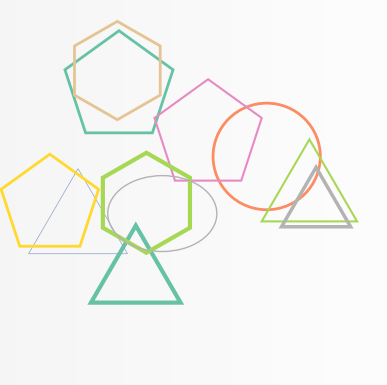[{"shape": "pentagon", "thickness": 2, "radius": 0.73, "center": [0.307, 0.774]}, {"shape": "triangle", "thickness": 3, "radius": 0.67, "center": [0.35, 0.281]}, {"shape": "circle", "thickness": 2, "radius": 0.69, "center": [0.688, 0.594]}, {"shape": "triangle", "thickness": 0.5, "radius": 0.74, "center": [0.201, 0.415]}, {"shape": "pentagon", "thickness": 1.5, "radius": 0.73, "center": [0.537, 0.649]}, {"shape": "hexagon", "thickness": 3, "radius": 0.65, "center": [0.378, 0.473]}, {"shape": "triangle", "thickness": 1.5, "radius": 0.71, "center": [0.798, 0.496]}, {"shape": "pentagon", "thickness": 2, "radius": 0.66, "center": [0.129, 0.467]}, {"shape": "hexagon", "thickness": 2, "radius": 0.64, "center": [0.303, 0.817]}, {"shape": "oval", "thickness": 1, "radius": 0.7, "center": [0.419, 0.445]}, {"shape": "triangle", "thickness": 2.5, "radius": 0.51, "center": [0.816, 0.462]}]